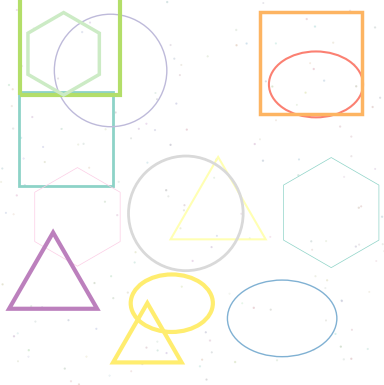[{"shape": "hexagon", "thickness": 0.5, "radius": 0.71, "center": [0.86, 0.448]}, {"shape": "square", "thickness": 2, "radius": 0.61, "center": [0.171, 0.639]}, {"shape": "triangle", "thickness": 1.5, "radius": 0.71, "center": [0.567, 0.45]}, {"shape": "circle", "thickness": 1, "radius": 0.73, "center": [0.287, 0.817]}, {"shape": "oval", "thickness": 1.5, "radius": 0.61, "center": [0.821, 0.781]}, {"shape": "oval", "thickness": 1, "radius": 0.71, "center": [0.733, 0.173]}, {"shape": "square", "thickness": 2.5, "radius": 0.67, "center": [0.807, 0.836]}, {"shape": "square", "thickness": 3, "radius": 0.65, "center": [0.182, 0.884]}, {"shape": "hexagon", "thickness": 0.5, "radius": 0.64, "center": [0.201, 0.437]}, {"shape": "circle", "thickness": 2, "radius": 0.74, "center": [0.483, 0.446]}, {"shape": "triangle", "thickness": 3, "radius": 0.66, "center": [0.138, 0.264]}, {"shape": "hexagon", "thickness": 2.5, "radius": 0.54, "center": [0.165, 0.86]}, {"shape": "oval", "thickness": 3, "radius": 0.53, "center": [0.446, 0.212]}, {"shape": "triangle", "thickness": 3, "radius": 0.51, "center": [0.383, 0.11]}]